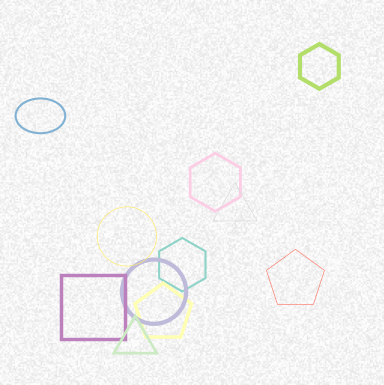[{"shape": "hexagon", "thickness": 1.5, "radius": 0.35, "center": [0.474, 0.312]}, {"shape": "pentagon", "thickness": 2.5, "radius": 0.39, "center": [0.424, 0.187]}, {"shape": "circle", "thickness": 3, "radius": 0.42, "center": [0.4, 0.242]}, {"shape": "pentagon", "thickness": 0.5, "radius": 0.4, "center": [0.767, 0.273]}, {"shape": "oval", "thickness": 1.5, "radius": 0.32, "center": [0.105, 0.699]}, {"shape": "hexagon", "thickness": 3, "radius": 0.29, "center": [0.83, 0.828]}, {"shape": "hexagon", "thickness": 2, "radius": 0.38, "center": [0.559, 0.527]}, {"shape": "triangle", "thickness": 0.5, "radius": 0.33, "center": [0.611, 0.459]}, {"shape": "square", "thickness": 2.5, "radius": 0.41, "center": [0.241, 0.203]}, {"shape": "triangle", "thickness": 2, "radius": 0.32, "center": [0.351, 0.115]}, {"shape": "circle", "thickness": 0.5, "radius": 0.38, "center": [0.33, 0.386]}]